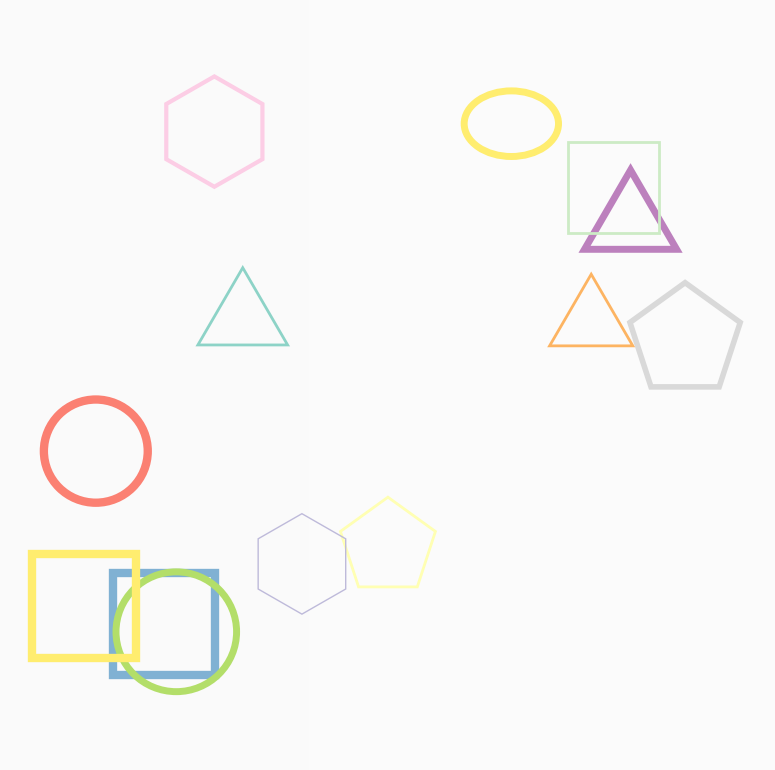[{"shape": "triangle", "thickness": 1, "radius": 0.33, "center": [0.313, 0.585]}, {"shape": "pentagon", "thickness": 1, "radius": 0.32, "center": [0.501, 0.29]}, {"shape": "hexagon", "thickness": 0.5, "radius": 0.33, "center": [0.39, 0.268]}, {"shape": "circle", "thickness": 3, "radius": 0.34, "center": [0.124, 0.414]}, {"shape": "square", "thickness": 3, "radius": 0.33, "center": [0.211, 0.19]}, {"shape": "triangle", "thickness": 1, "radius": 0.31, "center": [0.763, 0.582]}, {"shape": "circle", "thickness": 2.5, "radius": 0.39, "center": [0.227, 0.18]}, {"shape": "hexagon", "thickness": 1.5, "radius": 0.36, "center": [0.277, 0.829]}, {"shape": "pentagon", "thickness": 2, "radius": 0.37, "center": [0.884, 0.558]}, {"shape": "triangle", "thickness": 2.5, "radius": 0.34, "center": [0.814, 0.711]}, {"shape": "square", "thickness": 1, "radius": 0.29, "center": [0.792, 0.756]}, {"shape": "oval", "thickness": 2.5, "radius": 0.3, "center": [0.66, 0.839]}, {"shape": "square", "thickness": 3, "radius": 0.34, "center": [0.109, 0.213]}]